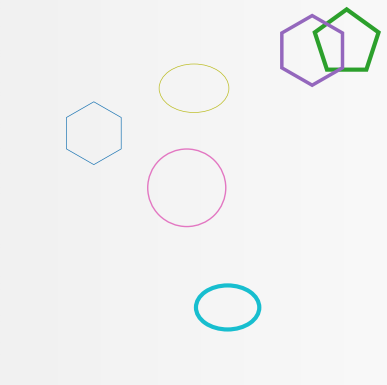[{"shape": "hexagon", "thickness": 0.5, "radius": 0.41, "center": [0.242, 0.654]}, {"shape": "pentagon", "thickness": 3, "radius": 0.43, "center": [0.895, 0.889]}, {"shape": "hexagon", "thickness": 2.5, "radius": 0.45, "center": [0.806, 0.869]}, {"shape": "circle", "thickness": 1, "radius": 0.5, "center": [0.482, 0.512]}, {"shape": "oval", "thickness": 0.5, "radius": 0.45, "center": [0.501, 0.771]}, {"shape": "oval", "thickness": 3, "radius": 0.41, "center": [0.587, 0.201]}]